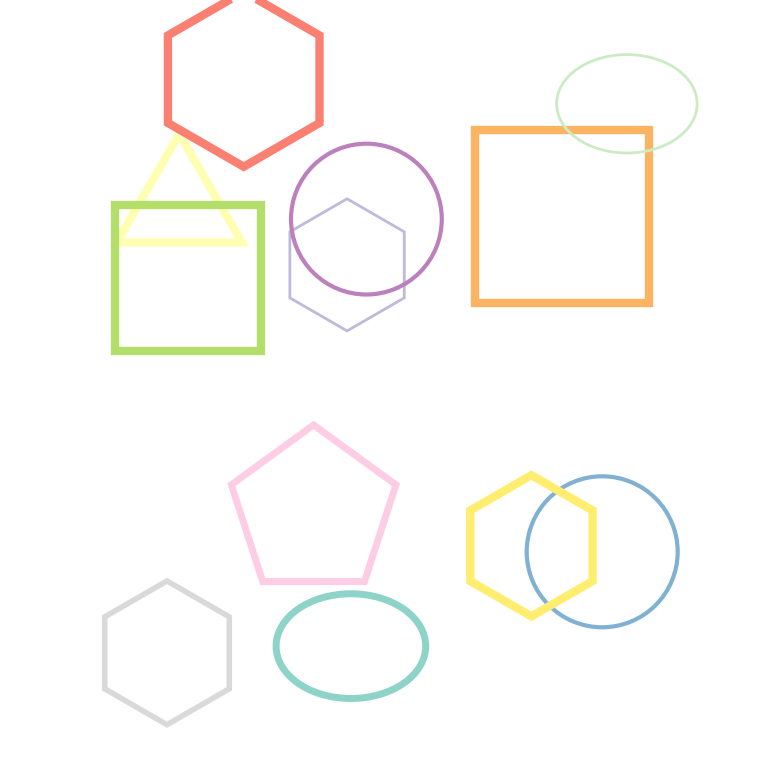[{"shape": "oval", "thickness": 2.5, "radius": 0.49, "center": [0.456, 0.161]}, {"shape": "triangle", "thickness": 3, "radius": 0.47, "center": [0.233, 0.732]}, {"shape": "hexagon", "thickness": 1, "radius": 0.43, "center": [0.451, 0.656]}, {"shape": "hexagon", "thickness": 3, "radius": 0.57, "center": [0.317, 0.897]}, {"shape": "circle", "thickness": 1.5, "radius": 0.49, "center": [0.782, 0.283]}, {"shape": "square", "thickness": 3, "radius": 0.56, "center": [0.73, 0.719]}, {"shape": "square", "thickness": 3, "radius": 0.48, "center": [0.244, 0.639]}, {"shape": "pentagon", "thickness": 2.5, "radius": 0.56, "center": [0.407, 0.336]}, {"shape": "hexagon", "thickness": 2, "radius": 0.47, "center": [0.217, 0.152]}, {"shape": "circle", "thickness": 1.5, "radius": 0.49, "center": [0.476, 0.715]}, {"shape": "oval", "thickness": 1, "radius": 0.46, "center": [0.814, 0.865]}, {"shape": "hexagon", "thickness": 3, "radius": 0.46, "center": [0.69, 0.291]}]